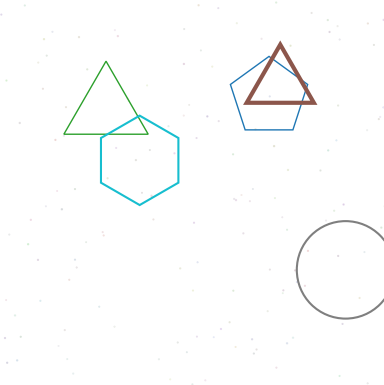[{"shape": "pentagon", "thickness": 1, "radius": 0.53, "center": [0.699, 0.748]}, {"shape": "triangle", "thickness": 1, "radius": 0.63, "center": [0.275, 0.715]}, {"shape": "triangle", "thickness": 3, "radius": 0.5, "center": [0.728, 0.783]}, {"shape": "circle", "thickness": 1.5, "radius": 0.63, "center": [0.898, 0.299]}, {"shape": "hexagon", "thickness": 1.5, "radius": 0.58, "center": [0.363, 0.584]}]